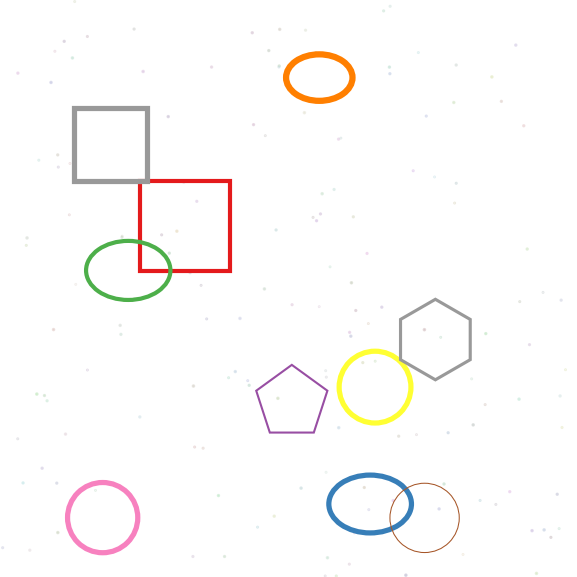[{"shape": "square", "thickness": 2, "radius": 0.39, "center": [0.32, 0.608]}, {"shape": "oval", "thickness": 2.5, "radius": 0.36, "center": [0.641, 0.126]}, {"shape": "oval", "thickness": 2, "radius": 0.37, "center": [0.222, 0.531]}, {"shape": "pentagon", "thickness": 1, "radius": 0.32, "center": [0.505, 0.303]}, {"shape": "oval", "thickness": 3, "radius": 0.29, "center": [0.553, 0.865]}, {"shape": "circle", "thickness": 2.5, "radius": 0.31, "center": [0.649, 0.329]}, {"shape": "circle", "thickness": 0.5, "radius": 0.3, "center": [0.735, 0.102]}, {"shape": "circle", "thickness": 2.5, "radius": 0.3, "center": [0.178, 0.103]}, {"shape": "square", "thickness": 2.5, "radius": 0.32, "center": [0.192, 0.749]}, {"shape": "hexagon", "thickness": 1.5, "radius": 0.35, "center": [0.754, 0.411]}]